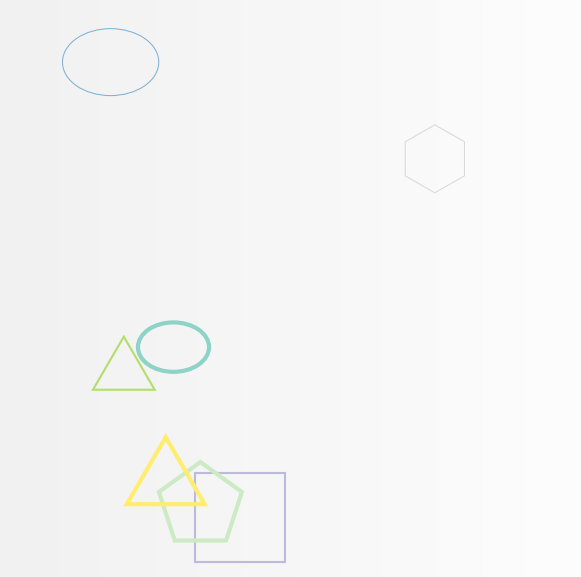[{"shape": "oval", "thickness": 2, "radius": 0.31, "center": [0.298, 0.398]}, {"shape": "square", "thickness": 1, "radius": 0.39, "center": [0.413, 0.103]}, {"shape": "oval", "thickness": 0.5, "radius": 0.41, "center": [0.19, 0.892]}, {"shape": "triangle", "thickness": 1, "radius": 0.31, "center": [0.213, 0.355]}, {"shape": "hexagon", "thickness": 0.5, "radius": 0.29, "center": [0.748, 0.724]}, {"shape": "pentagon", "thickness": 2, "radius": 0.38, "center": [0.345, 0.124]}, {"shape": "triangle", "thickness": 2, "radius": 0.39, "center": [0.285, 0.165]}]